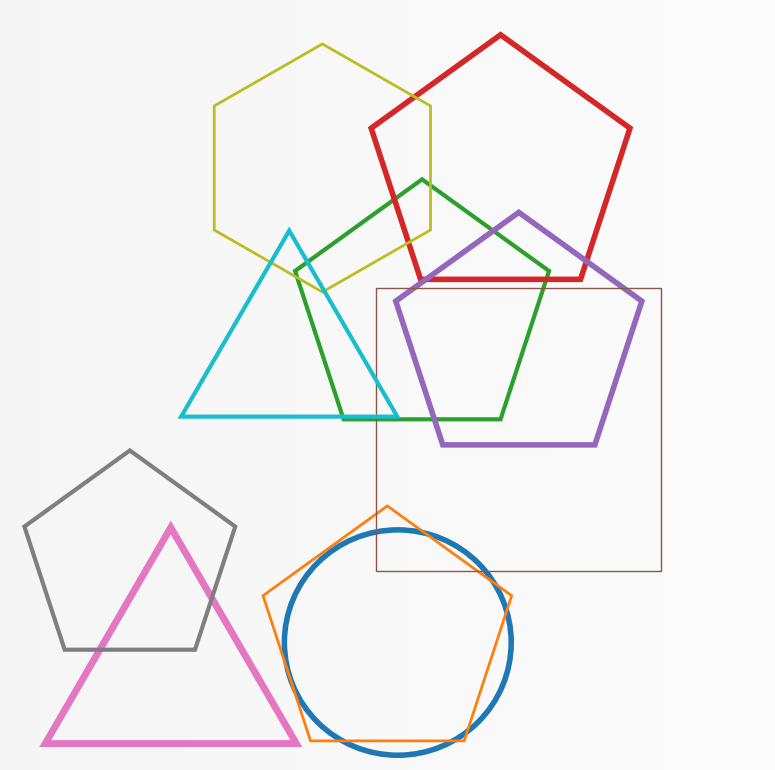[{"shape": "circle", "thickness": 2, "radius": 0.73, "center": [0.513, 0.166]}, {"shape": "pentagon", "thickness": 1, "radius": 0.84, "center": [0.5, 0.174]}, {"shape": "pentagon", "thickness": 1.5, "radius": 0.86, "center": [0.545, 0.595]}, {"shape": "pentagon", "thickness": 2, "radius": 0.88, "center": [0.646, 0.779]}, {"shape": "pentagon", "thickness": 2, "radius": 0.83, "center": [0.669, 0.557]}, {"shape": "square", "thickness": 0.5, "radius": 0.92, "center": [0.669, 0.442]}, {"shape": "triangle", "thickness": 2.5, "radius": 0.94, "center": [0.22, 0.128]}, {"shape": "pentagon", "thickness": 1.5, "radius": 0.72, "center": [0.168, 0.272]}, {"shape": "hexagon", "thickness": 1, "radius": 0.81, "center": [0.416, 0.782]}, {"shape": "triangle", "thickness": 1.5, "radius": 0.81, "center": [0.373, 0.539]}]